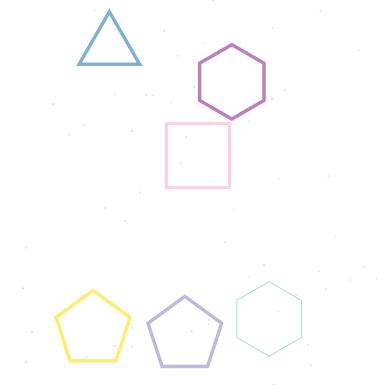[{"shape": "hexagon", "thickness": 0.5, "radius": 0.48, "center": [0.699, 0.171]}, {"shape": "pentagon", "thickness": 2.5, "radius": 0.5, "center": [0.48, 0.129]}, {"shape": "triangle", "thickness": 2.5, "radius": 0.45, "center": [0.284, 0.879]}, {"shape": "square", "thickness": 2, "radius": 0.41, "center": [0.513, 0.597]}, {"shape": "hexagon", "thickness": 2.5, "radius": 0.48, "center": [0.602, 0.787]}, {"shape": "pentagon", "thickness": 2.5, "radius": 0.51, "center": [0.242, 0.145]}]